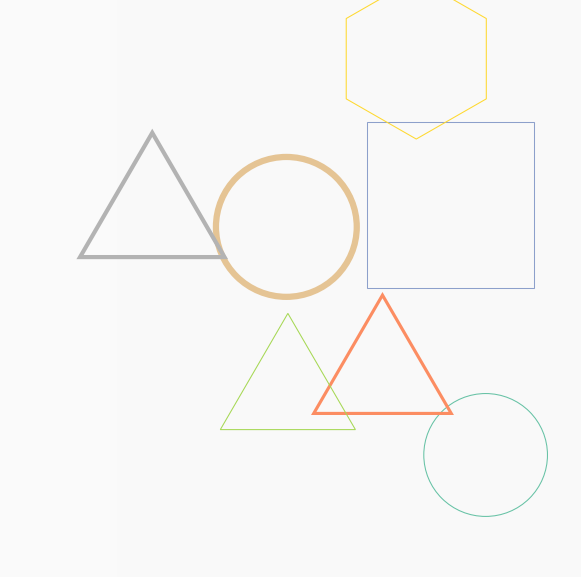[{"shape": "circle", "thickness": 0.5, "radius": 0.53, "center": [0.835, 0.211]}, {"shape": "triangle", "thickness": 1.5, "radius": 0.68, "center": [0.658, 0.352]}, {"shape": "square", "thickness": 0.5, "radius": 0.72, "center": [0.776, 0.644]}, {"shape": "triangle", "thickness": 0.5, "radius": 0.67, "center": [0.495, 0.322]}, {"shape": "hexagon", "thickness": 0.5, "radius": 0.7, "center": [0.716, 0.897]}, {"shape": "circle", "thickness": 3, "radius": 0.61, "center": [0.493, 0.606]}, {"shape": "triangle", "thickness": 2, "radius": 0.72, "center": [0.262, 0.626]}]